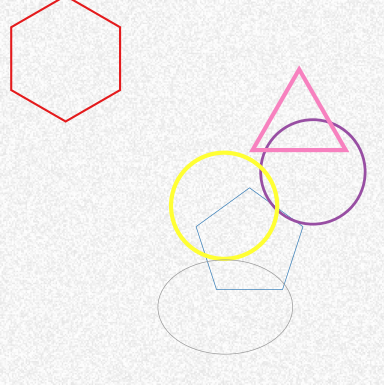[{"shape": "hexagon", "thickness": 1.5, "radius": 0.82, "center": [0.171, 0.848]}, {"shape": "pentagon", "thickness": 0.5, "radius": 0.73, "center": [0.648, 0.366]}, {"shape": "circle", "thickness": 2, "radius": 0.68, "center": [0.813, 0.553]}, {"shape": "circle", "thickness": 3, "radius": 0.69, "center": [0.582, 0.466]}, {"shape": "triangle", "thickness": 3, "radius": 0.7, "center": [0.777, 0.68]}, {"shape": "oval", "thickness": 0.5, "radius": 0.87, "center": [0.585, 0.203]}]